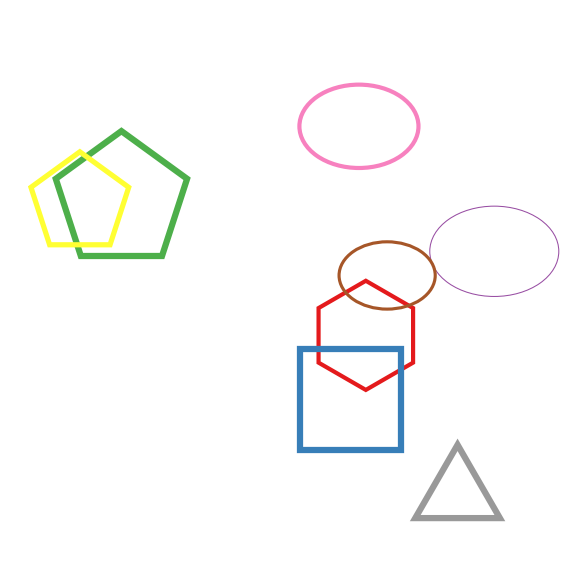[{"shape": "hexagon", "thickness": 2, "radius": 0.47, "center": [0.633, 0.418]}, {"shape": "square", "thickness": 3, "radius": 0.44, "center": [0.607, 0.308]}, {"shape": "pentagon", "thickness": 3, "radius": 0.6, "center": [0.21, 0.653]}, {"shape": "oval", "thickness": 0.5, "radius": 0.56, "center": [0.856, 0.564]}, {"shape": "pentagon", "thickness": 2.5, "radius": 0.44, "center": [0.138, 0.647]}, {"shape": "oval", "thickness": 1.5, "radius": 0.42, "center": [0.67, 0.522]}, {"shape": "oval", "thickness": 2, "radius": 0.52, "center": [0.622, 0.78]}, {"shape": "triangle", "thickness": 3, "radius": 0.42, "center": [0.792, 0.144]}]